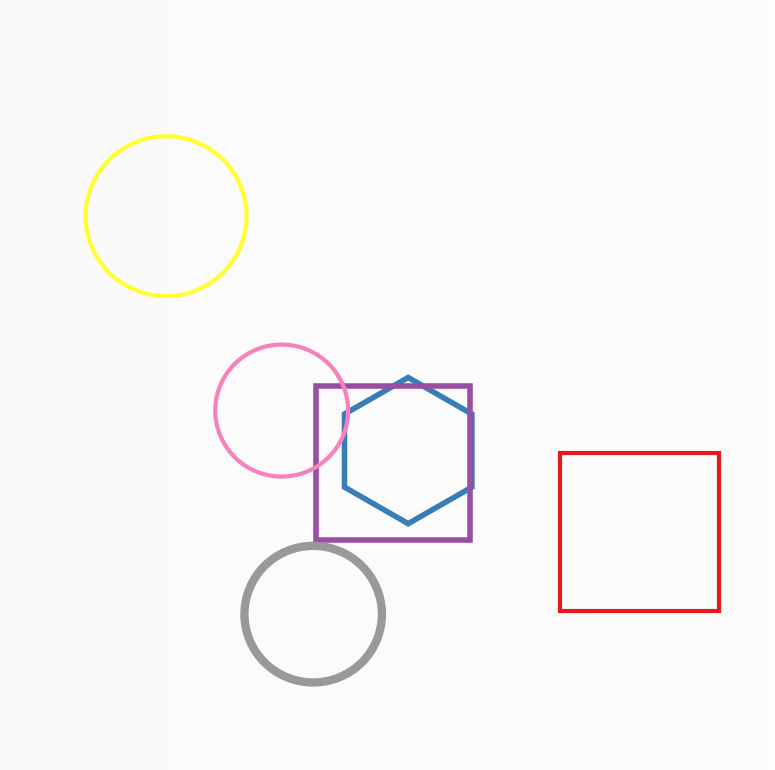[{"shape": "square", "thickness": 1.5, "radius": 0.51, "center": [0.825, 0.309]}, {"shape": "hexagon", "thickness": 2, "radius": 0.47, "center": [0.527, 0.415]}, {"shape": "square", "thickness": 2, "radius": 0.5, "center": [0.508, 0.399]}, {"shape": "circle", "thickness": 1.5, "radius": 0.52, "center": [0.214, 0.719]}, {"shape": "circle", "thickness": 1.5, "radius": 0.43, "center": [0.363, 0.467]}, {"shape": "circle", "thickness": 3, "radius": 0.44, "center": [0.404, 0.202]}]